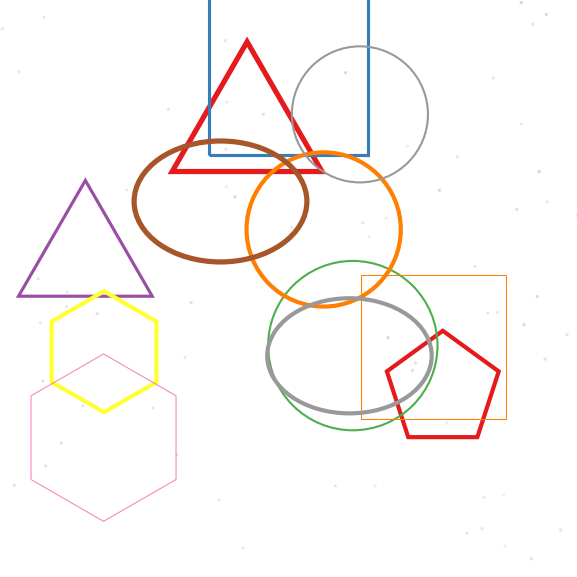[{"shape": "triangle", "thickness": 2.5, "radius": 0.75, "center": [0.428, 0.777]}, {"shape": "pentagon", "thickness": 2, "radius": 0.51, "center": [0.767, 0.325]}, {"shape": "square", "thickness": 1.5, "radius": 0.69, "center": [0.5, 0.869]}, {"shape": "circle", "thickness": 1, "radius": 0.73, "center": [0.611, 0.401]}, {"shape": "triangle", "thickness": 1.5, "radius": 0.67, "center": [0.148, 0.553]}, {"shape": "square", "thickness": 0.5, "radius": 0.62, "center": [0.751, 0.398]}, {"shape": "circle", "thickness": 2, "radius": 0.67, "center": [0.56, 0.602]}, {"shape": "hexagon", "thickness": 2, "radius": 0.52, "center": [0.18, 0.39]}, {"shape": "oval", "thickness": 2.5, "radius": 0.75, "center": [0.382, 0.65]}, {"shape": "hexagon", "thickness": 0.5, "radius": 0.72, "center": [0.179, 0.241]}, {"shape": "oval", "thickness": 2, "radius": 0.71, "center": [0.605, 0.383]}, {"shape": "circle", "thickness": 1, "radius": 0.59, "center": [0.623, 0.801]}]